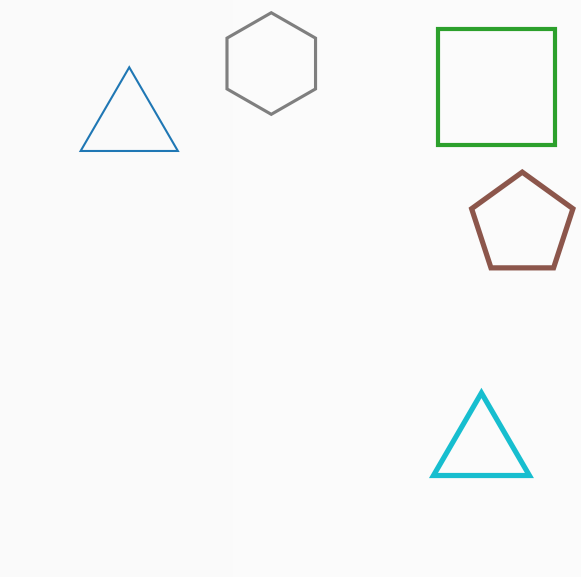[{"shape": "triangle", "thickness": 1, "radius": 0.48, "center": [0.222, 0.786]}, {"shape": "square", "thickness": 2, "radius": 0.5, "center": [0.854, 0.849]}, {"shape": "pentagon", "thickness": 2.5, "radius": 0.46, "center": [0.899, 0.609]}, {"shape": "hexagon", "thickness": 1.5, "radius": 0.44, "center": [0.467, 0.889]}, {"shape": "triangle", "thickness": 2.5, "radius": 0.48, "center": [0.828, 0.223]}]